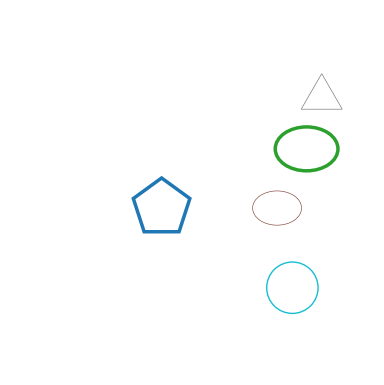[{"shape": "pentagon", "thickness": 2.5, "radius": 0.39, "center": [0.42, 0.461]}, {"shape": "oval", "thickness": 2.5, "radius": 0.41, "center": [0.796, 0.613]}, {"shape": "oval", "thickness": 0.5, "radius": 0.32, "center": [0.72, 0.46]}, {"shape": "triangle", "thickness": 0.5, "radius": 0.31, "center": [0.836, 0.747]}, {"shape": "circle", "thickness": 1, "radius": 0.33, "center": [0.759, 0.253]}]